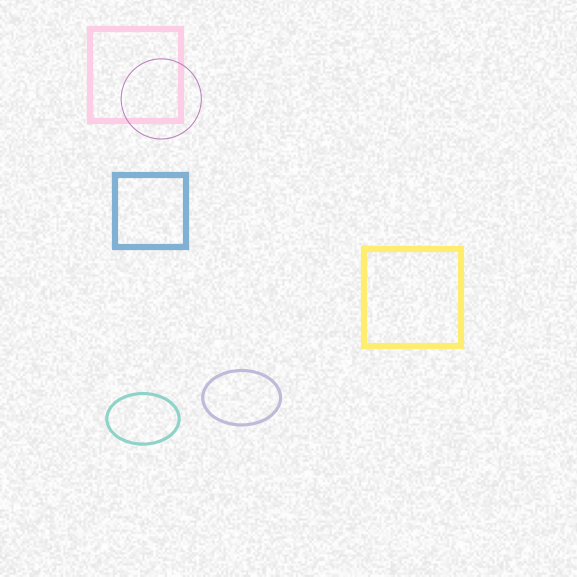[{"shape": "oval", "thickness": 1.5, "radius": 0.31, "center": [0.248, 0.274]}, {"shape": "oval", "thickness": 1.5, "radius": 0.34, "center": [0.418, 0.31]}, {"shape": "square", "thickness": 3, "radius": 0.31, "center": [0.261, 0.634]}, {"shape": "square", "thickness": 3, "radius": 0.4, "center": [0.235, 0.87]}, {"shape": "circle", "thickness": 0.5, "radius": 0.35, "center": [0.279, 0.828]}, {"shape": "square", "thickness": 3, "radius": 0.42, "center": [0.715, 0.484]}]